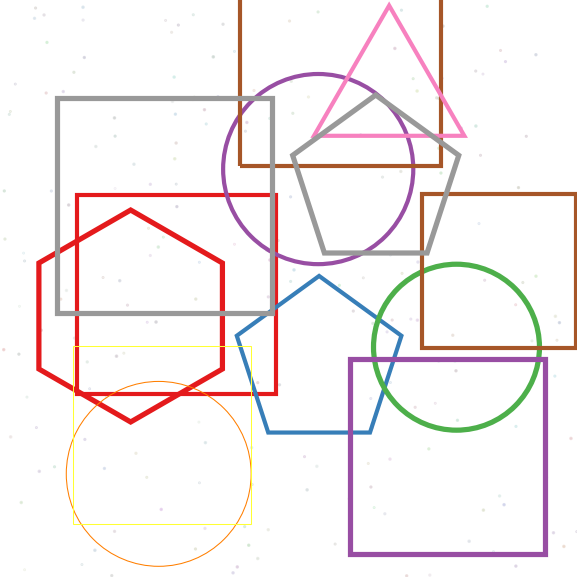[{"shape": "hexagon", "thickness": 2.5, "radius": 0.92, "center": [0.226, 0.452]}, {"shape": "square", "thickness": 2, "radius": 0.86, "center": [0.305, 0.488]}, {"shape": "pentagon", "thickness": 2, "radius": 0.75, "center": [0.553, 0.371]}, {"shape": "circle", "thickness": 2.5, "radius": 0.72, "center": [0.79, 0.398]}, {"shape": "circle", "thickness": 2, "radius": 0.82, "center": [0.551, 0.706]}, {"shape": "square", "thickness": 2.5, "radius": 0.85, "center": [0.775, 0.209]}, {"shape": "circle", "thickness": 0.5, "radius": 0.8, "center": [0.275, 0.179]}, {"shape": "square", "thickness": 0.5, "radius": 0.77, "center": [0.281, 0.246]}, {"shape": "square", "thickness": 2, "radius": 0.67, "center": [0.864, 0.53]}, {"shape": "square", "thickness": 2, "radius": 0.87, "center": [0.59, 0.885]}, {"shape": "triangle", "thickness": 2, "radius": 0.75, "center": [0.674, 0.839]}, {"shape": "square", "thickness": 2.5, "radius": 0.93, "center": [0.285, 0.643]}, {"shape": "pentagon", "thickness": 2.5, "radius": 0.76, "center": [0.651, 0.683]}]